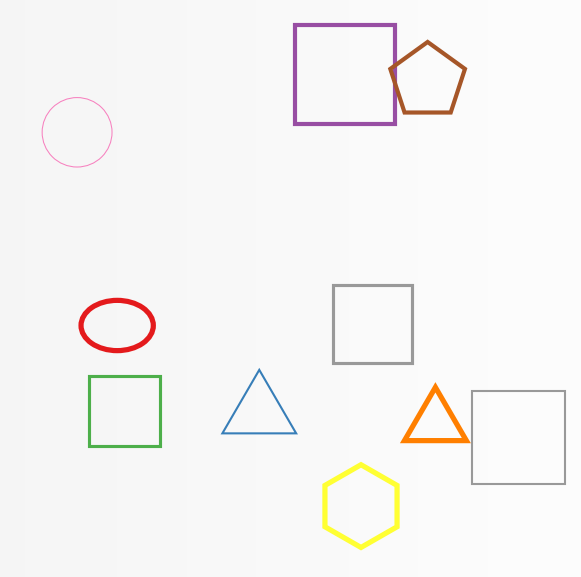[{"shape": "oval", "thickness": 2.5, "radius": 0.31, "center": [0.202, 0.436]}, {"shape": "triangle", "thickness": 1, "radius": 0.37, "center": [0.446, 0.285]}, {"shape": "square", "thickness": 1.5, "radius": 0.31, "center": [0.214, 0.288]}, {"shape": "square", "thickness": 2, "radius": 0.43, "center": [0.594, 0.87]}, {"shape": "triangle", "thickness": 2.5, "radius": 0.31, "center": [0.749, 0.267]}, {"shape": "hexagon", "thickness": 2.5, "radius": 0.36, "center": [0.621, 0.123]}, {"shape": "pentagon", "thickness": 2, "radius": 0.34, "center": [0.736, 0.859]}, {"shape": "circle", "thickness": 0.5, "radius": 0.3, "center": [0.133, 0.77]}, {"shape": "square", "thickness": 1, "radius": 0.4, "center": [0.892, 0.241]}, {"shape": "square", "thickness": 1.5, "radius": 0.34, "center": [0.641, 0.438]}]